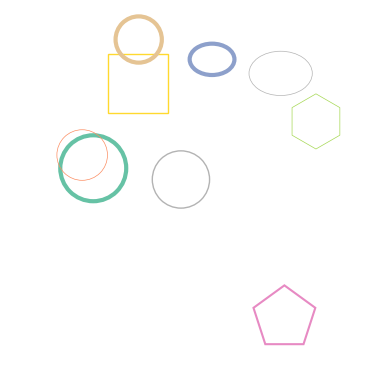[{"shape": "circle", "thickness": 3, "radius": 0.43, "center": [0.242, 0.563]}, {"shape": "circle", "thickness": 0.5, "radius": 0.33, "center": [0.213, 0.597]}, {"shape": "oval", "thickness": 3, "radius": 0.29, "center": [0.551, 0.846]}, {"shape": "pentagon", "thickness": 1.5, "radius": 0.42, "center": [0.739, 0.174]}, {"shape": "hexagon", "thickness": 0.5, "radius": 0.36, "center": [0.821, 0.685]}, {"shape": "square", "thickness": 1, "radius": 0.39, "center": [0.359, 0.783]}, {"shape": "circle", "thickness": 3, "radius": 0.3, "center": [0.36, 0.897]}, {"shape": "circle", "thickness": 1, "radius": 0.37, "center": [0.47, 0.534]}, {"shape": "oval", "thickness": 0.5, "radius": 0.41, "center": [0.729, 0.809]}]